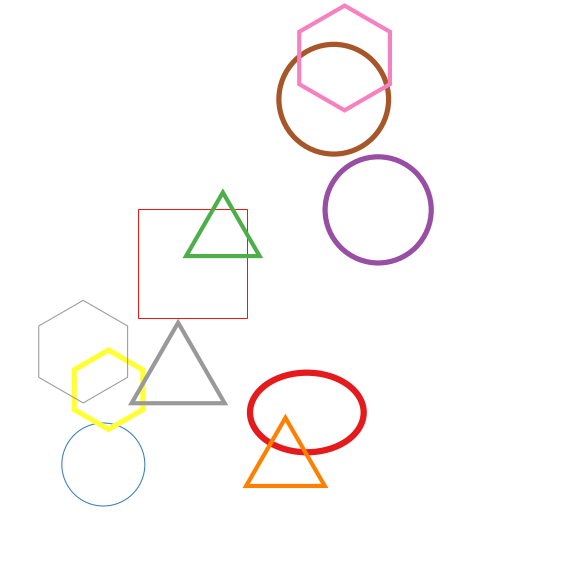[{"shape": "oval", "thickness": 3, "radius": 0.49, "center": [0.531, 0.285]}, {"shape": "square", "thickness": 0.5, "radius": 0.47, "center": [0.333, 0.543]}, {"shape": "circle", "thickness": 0.5, "radius": 0.36, "center": [0.179, 0.195]}, {"shape": "triangle", "thickness": 2, "radius": 0.37, "center": [0.386, 0.592]}, {"shape": "circle", "thickness": 2.5, "radius": 0.46, "center": [0.655, 0.636]}, {"shape": "triangle", "thickness": 2, "radius": 0.39, "center": [0.494, 0.197]}, {"shape": "hexagon", "thickness": 2.5, "radius": 0.34, "center": [0.188, 0.324]}, {"shape": "circle", "thickness": 2.5, "radius": 0.47, "center": [0.578, 0.827]}, {"shape": "hexagon", "thickness": 2, "radius": 0.45, "center": [0.597, 0.899]}, {"shape": "triangle", "thickness": 2, "radius": 0.47, "center": [0.308, 0.347]}, {"shape": "hexagon", "thickness": 0.5, "radius": 0.44, "center": [0.144, 0.39]}]